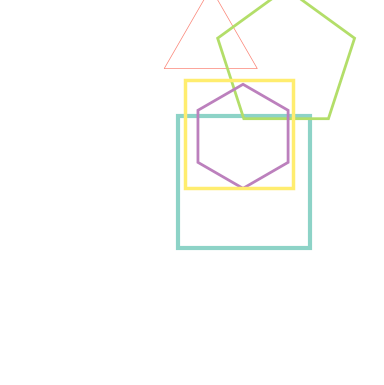[{"shape": "square", "thickness": 3, "radius": 0.86, "center": [0.633, 0.528]}, {"shape": "triangle", "thickness": 0.5, "radius": 0.7, "center": [0.547, 0.892]}, {"shape": "pentagon", "thickness": 2, "radius": 0.93, "center": [0.743, 0.843]}, {"shape": "hexagon", "thickness": 2, "radius": 0.68, "center": [0.631, 0.646]}, {"shape": "square", "thickness": 2.5, "radius": 0.7, "center": [0.621, 0.653]}]